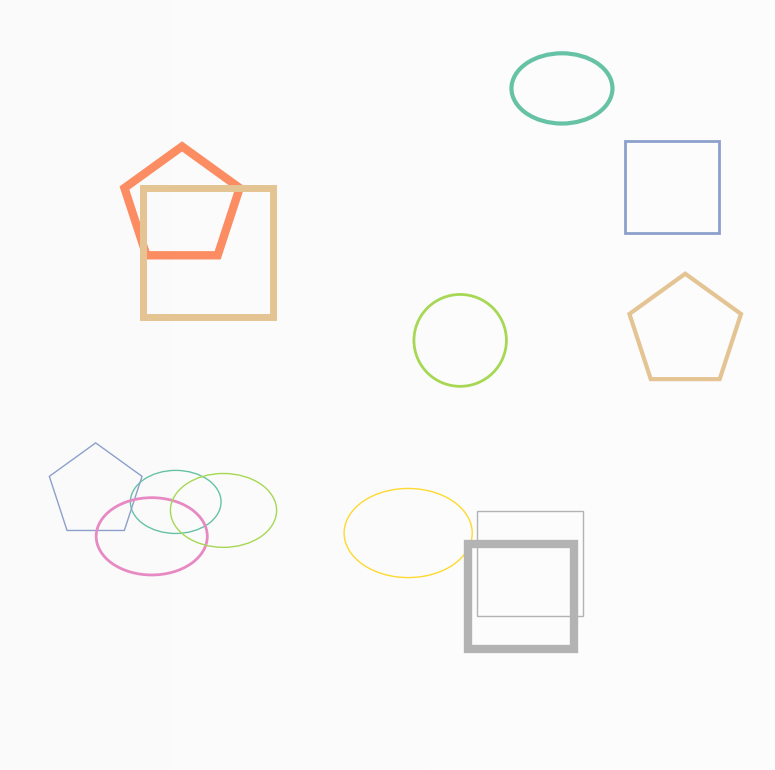[{"shape": "oval", "thickness": 0.5, "radius": 0.29, "center": [0.227, 0.348]}, {"shape": "oval", "thickness": 1.5, "radius": 0.33, "center": [0.725, 0.885]}, {"shape": "pentagon", "thickness": 3, "radius": 0.39, "center": [0.235, 0.732]}, {"shape": "pentagon", "thickness": 0.5, "radius": 0.31, "center": [0.123, 0.362]}, {"shape": "square", "thickness": 1, "radius": 0.3, "center": [0.867, 0.757]}, {"shape": "oval", "thickness": 1, "radius": 0.36, "center": [0.196, 0.303]}, {"shape": "circle", "thickness": 1, "radius": 0.3, "center": [0.594, 0.558]}, {"shape": "oval", "thickness": 0.5, "radius": 0.34, "center": [0.288, 0.337]}, {"shape": "oval", "thickness": 0.5, "radius": 0.41, "center": [0.527, 0.308]}, {"shape": "pentagon", "thickness": 1.5, "radius": 0.38, "center": [0.884, 0.569]}, {"shape": "square", "thickness": 2.5, "radius": 0.42, "center": [0.268, 0.672]}, {"shape": "square", "thickness": 0.5, "radius": 0.34, "center": [0.684, 0.268]}, {"shape": "square", "thickness": 3, "radius": 0.34, "center": [0.673, 0.225]}]